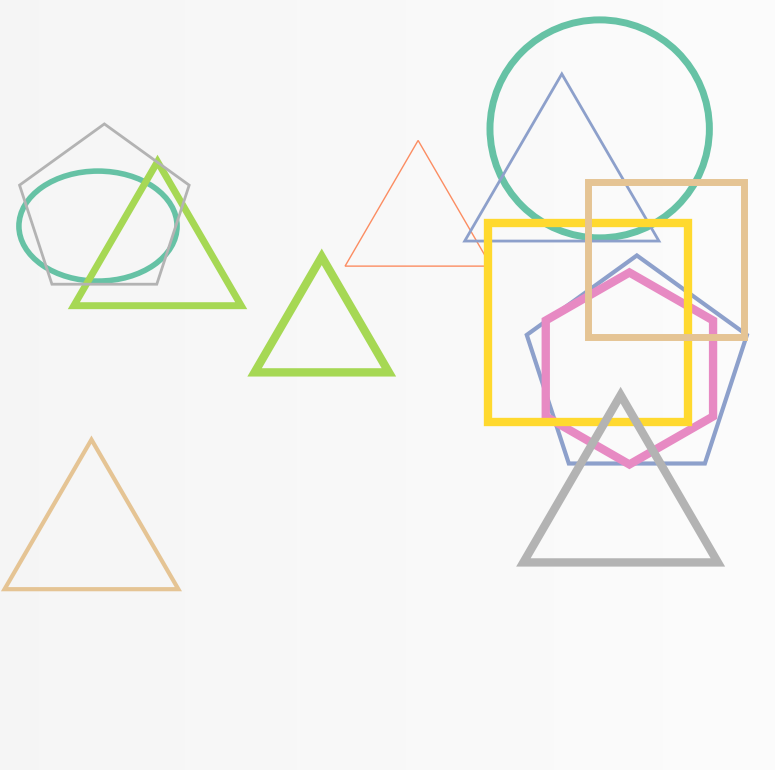[{"shape": "circle", "thickness": 2.5, "radius": 0.71, "center": [0.774, 0.833]}, {"shape": "oval", "thickness": 2, "radius": 0.51, "center": [0.126, 0.706]}, {"shape": "triangle", "thickness": 0.5, "radius": 0.54, "center": [0.539, 0.709]}, {"shape": "triangle", "thickness": 1, "radius": 0.72, "center": [0.725, 0.759]}, {"shape": "pentagon", "thickness": 1.5, "radius": 0.75, "center": [0.822, 0.519]}, {"shape": "hexagon", "thickness": 3, "radius": 0.62, "center": [0.812, 0.521]}, {"shape": "triangle", "thickness": 3, "radius": 0.5, "center": [0.415, 0.566]}, {"shape": "triangle", "thickness": 2.5, "radius": 0.62, "center": [0.203, 0.665]}, {"shape": "square", "thickness": 3, "radius": 0.65, "center": [0.759, 0.581]}, {"shape": "triangle", "thickness": 1.5, "radius": 0.65, "center": [0.118, 0.3]}, {"shape": "square", "thickness": 2.5, "radius": 0.5, "center": [0.859, 0.663]}, {"shape": "pentagon", "thickness": 1, "radius": 0.58, "center": [0.135, 0.724]}, {"shape": "triangle", "thickness": 3, "radius": 0.72, "center": [0.801, 0.342]}]